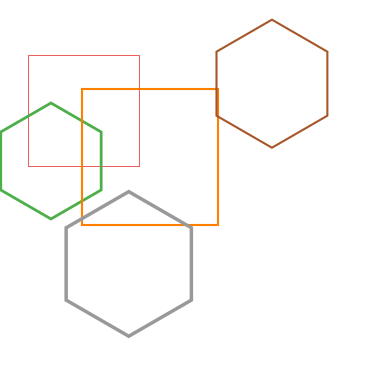[{"shape": "square", "thickness": 0.5, "radius": 0.72, "center": [0.216, 0.713]}, {"shape": "hexagon", "thickness": 2, "radius": 0.75, "center": [0.132, 0.582]}, {"shape": "square", "thickness": 1.5, "radius": 0.88, "center": [0.389, 0.593]}, {"shape": "hexagon", "thickness": 1.5, "radius": 0.83, "center": [0.706, 0.783]}, {"shape": "hexagon", "thickness": 2.5, "radius": 0.94, "center": [0.334, 0.314]}]